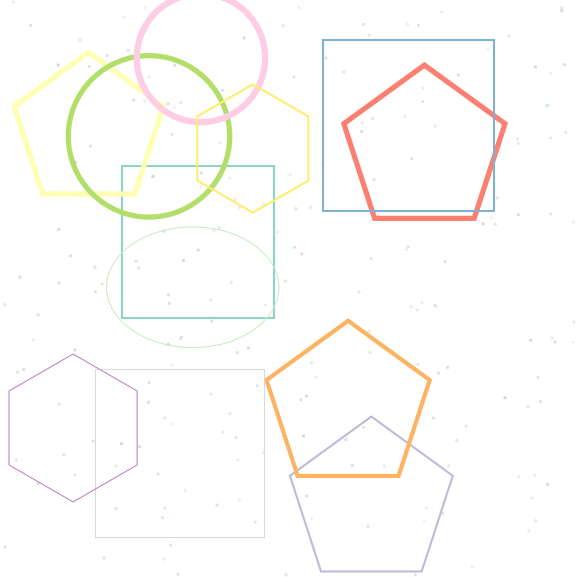[{"shape": "square", "thickness": 1, "radius": 0.66, "center": [0.343, 0.58]}, {"shape": "pentagon", "thickness": 2.5, "radius": 0.68, "center": [0.154, 0.773]}, {"shape": "pentagon", "thickness": 1, "radius": 0.74, "center": [0.643, 0.13]}, {"shape": "pentagon", "thickness": 2.5, "radius": 0.73, "center": [0.735, 0.74]}, {"shape": "square", "thickness": 1, "radius": 0.74, "center": [0.707, 0.782]}, {"shape": "pentagon", "thickness": 2, "radius": 0.74, "center": [0.603, 0.295]}, {"shape": "circle", "thickness": 2.5, "radius": 0.7, "center": [0.258, 0.763]}, {"shape": "circle", "thickness": 3, "radius": 0.56, "center": [0.348, 0.899]}, {"shape": "square", "thickness": 0.5, "radius": 0.73, "center": [0.31, 0.215]}, {"shape": "hexagon", "thickness": 0.5, "radius": 0.64, "center": [0.127, 0.258]}, {"shape": "oval", "thickness": 0.5, "radius": 0.75, "center": [0.334, 0.502]}, {"shape": "hexagon", "thickness": 1, "radius": 0.56, "center": [0.438, 0.742]}]